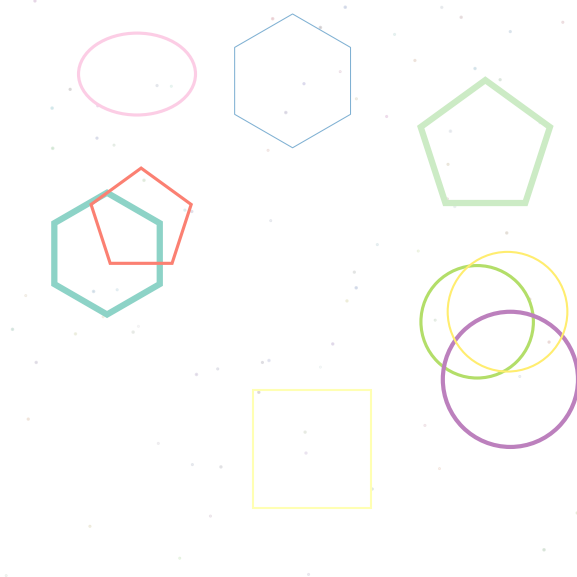[{"shape": "hexagon", "thickness": 3, "radius": 0.53, "center": [0.185, 0.56]}, {"shape": "square", "thickness": 1, "radius": 0.51, "center": [0.54, 0.222]}, {"shape": "pentagon", "thickness": 1.5, "radius": 0.46, "center": [0.244, 0.617]}, {"shape": "hexagon", "thickness": 0.5, "radius": 0.58, "center": [0.507, 0.859]}, {"shape": "circle", "thickness": 1.5, "radius": 0.49, "center": [0.826, 0.442]}, {"shape": "oval", "thickness": 1.5, "radius": 0.51, "center": [0.237, 0.871]}, {"shape": "circle", "thickness": 2, "radius": 0.59, "center": [0.884, 0.342]}, {"shape": "pentagon", "thickness": 3, "radius": 0.59, "center": [0.84, 0.743]}, {"shape": "circle", "thickness": 1, "radius": 0.52, "center": [0.879, 0.459]}]